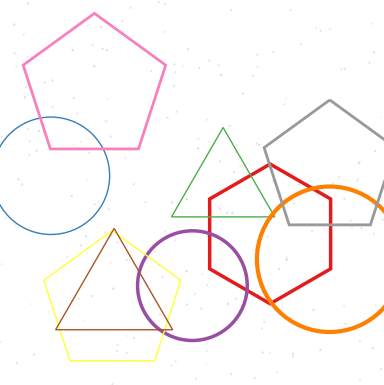[{"shape": "hexagon", "thickness": 2.5, "radius": 0.91, "center": [0.702, 0.392]}, {"shape": "circle", "thickness": 1, "radius": 0.76, "center": [0.132, 0.543]}, {"shape": "triangle", "thickness": 1, "radius": 0.77, "center": [0.58, 0.514]}, {"shape": "circle", "thickness": 2.5, "radius": 0.71, "center": [0.5, 0.258]}, {"shape": "circle", "thickness": 3, "radius": 0.94, "center": [0.856, 0.327]}, {"shape": "pentagon", "thickness": 1, "radius": 0.94, "center": [0.292, 0.214]}, {"shape": "triangle", "thickness": 1, "radius": 0.88, "center": [0.296, 0.231]}, {"shape": "pentagon", "thickness": 2, "radius": 0.97, "center": [0.245, 0.771]}, {"shape": "pentagon", "thickness": 2, "radius": 0.9, "center": [0.857, 0.561]}]